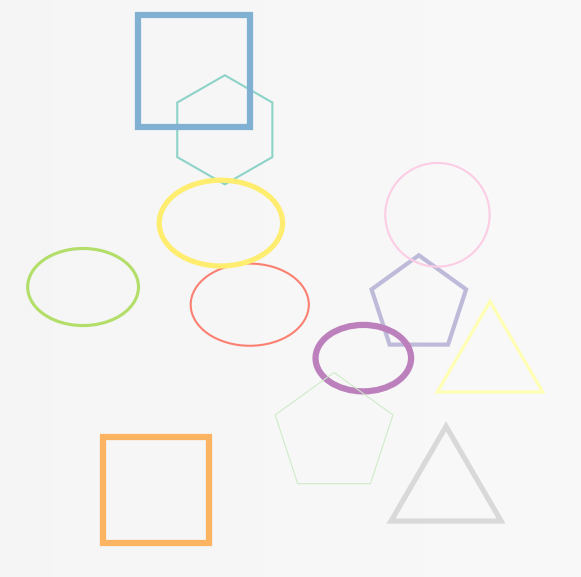[{"shape": "hexagon", "thickness": 1, "radius": 0.47, "center": [0.387, 0.774]}, {"shape": "triangle", "thickness": 1.5, "radius": 0.52, "center": [0.843, 0.373]}, {"shape": "pentagon", "thickness": 2, "radius": 0.43, "center": [0.721, 0.472]}, {"shape": "oval", "thickness": 1, "radius": 0.51, "center": [0.43, 0.472]}, {"shape": "square", "thickness": 3, "radius": 0.48, "center": [0.334, 0.875]}, {"shape": "square", "thickness": 3, "radius": 0.46, "center": [0.268, 0.151]}, {"shape": "oval", "thickness": 1.5, "radius": 0.48, "center": [0.143, 0.502]}, {"shape": "circle", "thickness": 1, "radius": 0.45, "center": [0.753, 0.627]}, {"shape": "triangle", "thickness": 2.5, "radius": 0.55, "center": [0.767, 0.152]}, {"shape": "oval", "thickness": 3, "radius": 0.41, "center": [0.625, 0.379]}, {"shape": "pentagon", "thickness": 0.5, "radius": 0.53, "center": [0.575, 0.248]}, {"shape": "oval", "thickness": 2.5, "radius": 0.53, "center": [0.38, 0.613]}]